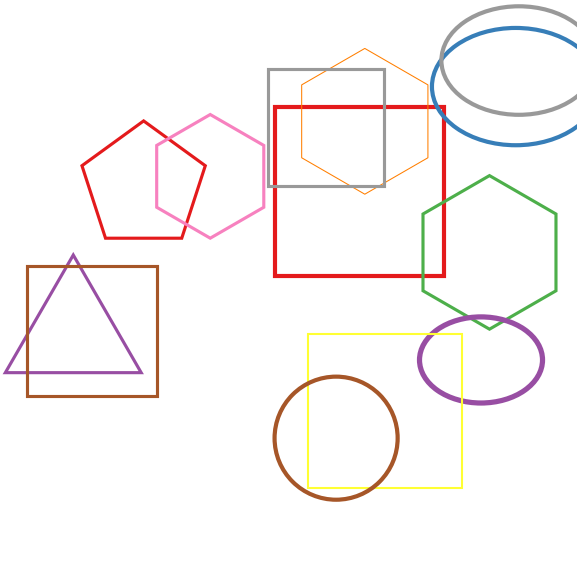[{"shape": "pentagon", "thickness": 1.5, "radius": 0.56, "center": [0.249, 0.677]}, {"shape": "square", "thickness": 2, "radius": 0.73, "center": [0.622, 0.667]}, {"shape": "oval", "thickness": 2, "radius": 0.73, "center": [0.893, 0.849]}, {"shape": "hexagon", "thickness": 1.5, "radius": 0.66, "center": [0.848, 0.562]}, {"shape": "oval", "thickness": 2.5, "radius": 0.53, "center": [0.833, 0.376]}, {"shape": "triangle", "thickness": 1.5, "radius": 0.68, "center": [0.127, 0.422]}, {"shape": "hexagon", "thickness": 0.5, "radius": 0.63, "center": [0.632, 0.789]}, {"shape": "square", "thickness": 1, "radius": 0.67, "center": [0.666, 0.288]}, {"shape": "circle", "thickness": 2, "radius": 0.53, "center": [0.582, 0.24]}, {"shape": "square", "thickness": 1.5, "radius": 0.56, "center": [0.159, 0.426]}, {"shape": "hexagon", "thickness": 1.5, "radius": 0.54, "center": [0.364, 0.694]}, {"shape": "square", "thickness": 1.5, "radius": 0.5, "center": [0.565, 0.778]}, {"shape": "oval", "thickness": 2, "radius": 0.67, "center": [0.899, 0.894]}]